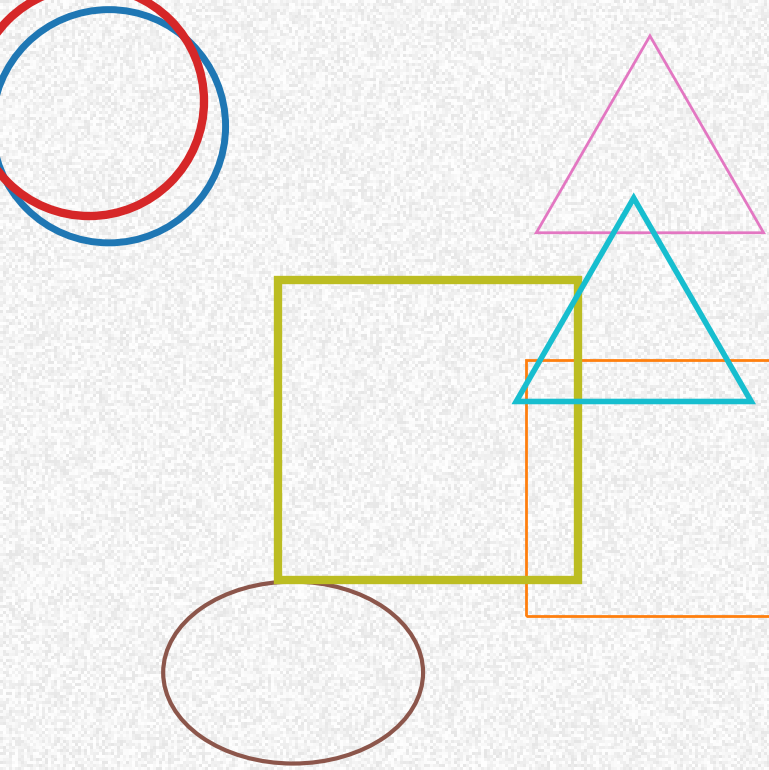[{"shape": "circle", "thickness": 2.5, "radius": 0.76, "center": [0.142, 0.836]}, {"shape": "square", "thickness": 1, "radius": 0.83, "center": [0.849, 0.366]}, {"shape": "circle", "thickness": 3, "radius": 0.75, "center": [0.116, 0.869]}, {"shape": "oval", "thickness": 1.5, "radius": 0.84, "center": [0.381, 0.127]}, {"shape": "triangle", "thickness": 1, "radius": 0.85, "center": [0.844, 0.783]}, {"shape": "square", "thickness": 3, "radius": 0.97, "center": [0.556, 0.441]}, {"shape": "triangle", "thickness": 2, "radius": 0.88, "center": [0.823, 0.567]}]